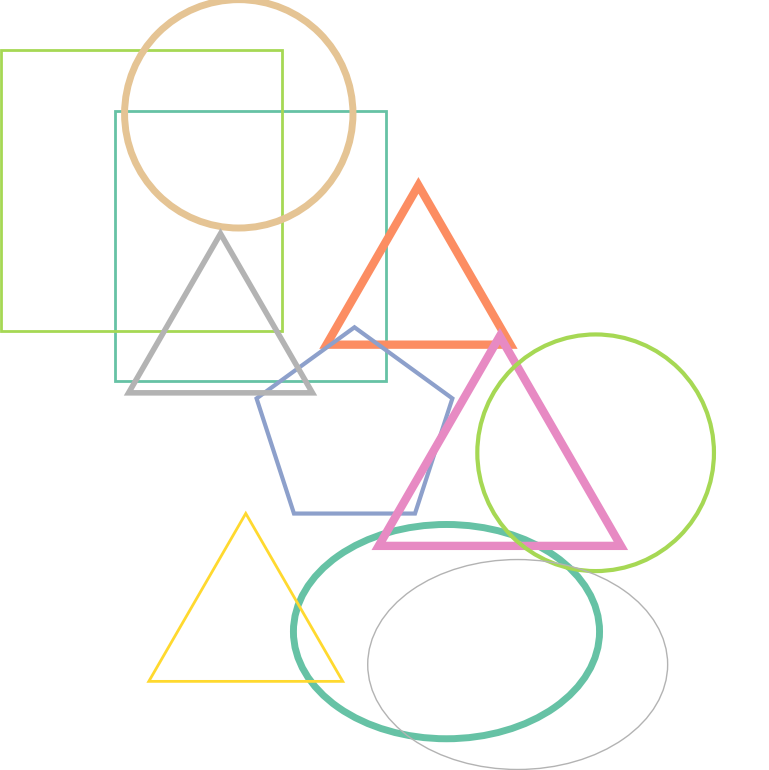[{"shape": "square", "thickness": 1, "radius": 0.88, "center": [0.325, 0.68]}, {"shape": "oval", "thickness": 2.5, "radius": 0.99, "center": [0.58, 0.18]}, {"shape": "triangle", "thickness": 3, "radius": 0.69, "center": [0.543, 0.621]}, {"shape": "pentagon", "thickness": 1.5, "radius": 0.67, "center": [0.46, 0.441]}, {"shape": "triangle", "thickness": 3, "radius": 0.91, "center": [0.649, 0.382]}, {"shape": "square", "thickness": 1, "radius": 0.91, "center": [0.183, 0.752]}, {"shape": "circle", "thickness": 1.5, "radius": 0.77, "center": [0.774, 0.412]}, {"shape": "triangle", "thickness": 1, "radius": 0.73, "center": [0.319, 0.188]}, {"shape": "circle", "thickness": 2.5, "radius": 0.74, "center": [0.31, 0.852]}, {"shape": "triangle", "thickness": 2, "radius": 0.69, "center": [0.286, 0.559]}, {"shape": "oval", "thickness": 0.5, "radius": 0.97, "center": [0.672, 0.137]}]